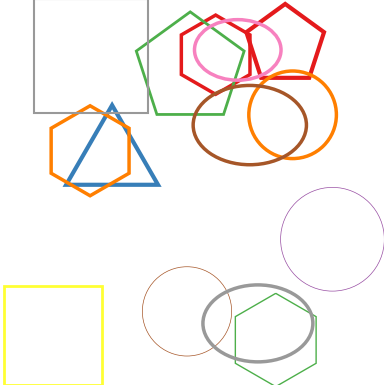[{"shape": "pentagon", "thickness": 3, "radius": 0.53, "center": [0.741, 0.884]}, {"shape": "hexagon", "thickness": 2.5, "radius": 0.51, "center": [0.56, 0.858]}, {"shape": "triangle", "thickness": 3, "radius": 0.69, "center": [0.291, 0.589]}, {"shape": "pentagon", "thickness": 2, "radius": 0.74, "center": [0.494, 0.822]}, {"shape": "hexagon", "thickness": 1, "radius": 0.61, "center": [0.716, 0.117]}, {"shape": "circle", "thickness": 0.5, "radius": 0.67, "center": [0.864, 0.379]}, {"shape": "hexagon", "thickness": 2.5, "radius": 0.58, "center": [0.234, 0.608]}, {"shape": "circle", "thickness": 2.5, "radius": 0.57, "center": [0.76, 0.702]}, {"shape": "square", "thickness": 2, "radius": 0.64, "center": [0.138, 0.128]}, {"shape": "oval", "thickness": 2.5, "radius": 0.74, "center": [0.649, 0.675]}, {"shape": "circle", "thickness": 0.5, "radius": 0.58, "center": [0.486, 0.191]}, {"shape": "oval", "thickness": 2.5, "radius": 0.56, "center": [0.618, 0.87]}, {"shape": "oval", "thickness": 2.5, "radius": 0.71, "center": [0.67, 0.16]}, {"shape": "square", "thickness": 1.5, "radius": 0.74, "center": [0.237, 0.854]}]